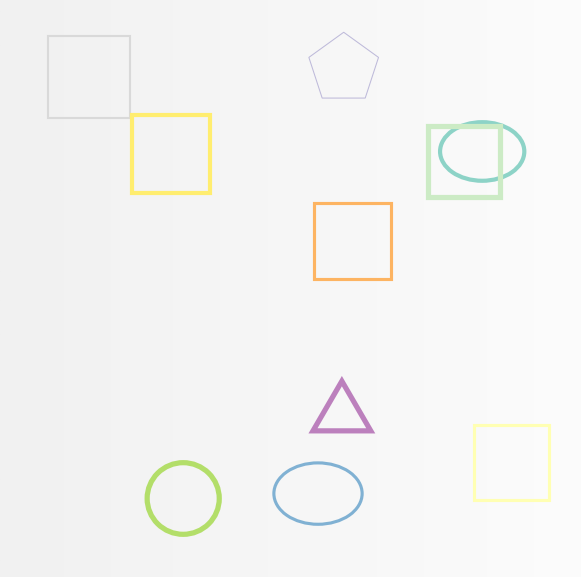[{"shape": "oval", "thickness": 2, "radius": 0.36, "center": [0.83, 0.737]}, {"shape": "square", "thickness": 1.5, "radius": 0.32, "center": [0.88, 0.198]}, {"shape": "pentagon", "thickness": 0.5, "radius": 0.31, "center": [0.591, 0.88]}, {"shape": "oval", "thickness": 1.5, "radius": 0.38, "center": [0.547, 0.144]}, {"shape": "square", "thickness": 1.5, "radius": 0.33, "center": [0.606, 0.582]}, {"shape": "circle", "thickness": 2.5, "radius": 0.31, "center": [0.315, 0.136]}, {"shape": "square", "thickness": 1, "radius": 0.35, "center": [0.153, 0.866]}, {"shape": "triangle", "thickness": 2.5, "radius": 0.29, "center": [0.588, 0.282]}, {"shape": "square", "thickness": 2.5, "radius": 0.31, "center": [0.799, 0.72]}, {"shape": "square", "thickness": 2, "radius": 0.34, "center": [0.295, 0.732]}]